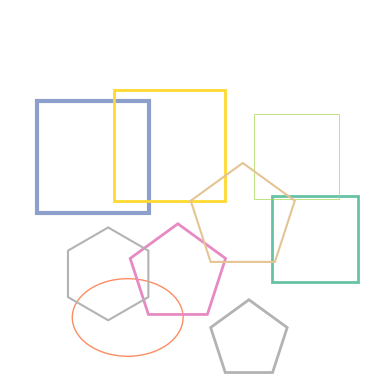[{"shape": "square", "thickness": 2, "radius": 0.56, "center": [0.819, 0.379]}, {"shape": "oval", "thickness": 1, "radius": 0.72, "center": [0.332, 0.175]}, {"shape": "square", "thickness": 3, "radius": 0.73, "center": [0.242, 0.592]}, {"shape": "pentagon", "thickness": 2, "radius": 0.65, "center": [0.462, 0.289]}, {"shape": "square", "thickness": 0.5, "radius": 0.55, "center": [0.77, 0.594]}, {"shape": "square", "thickness": 2, "radius": 0.72, "center": [0.44, 0.622]}, {"shape": "pentagon", "thickness": 1.5, "radius": 0.71, "center": [0.631, 0.435]}, {"shape": "pentagon", "thickness": 2, "radius": 0.52, "center": [0.647, 0.117]}, {"shape": "hexagon", "thickness": 1.5, "radius": 0.6, "center": [0.281, 0.289]}]